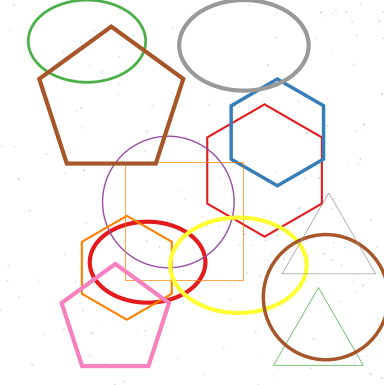[{"shape": "hexagon", "thickness": 1.5, "radius": 0.86, "center": [0.687, 0.557]}, {"shape": "oval", "thickness": 3, "radius": 0.75, "center": [0.383, 0.319]}, {"shape": "hexagon", "thickness": 2.5, "radius": 0.69, "center": [0.72, 0.656]}, {"shape": "triangle", "thickness": 0.5, "radius": 0.67, "center": [0.827, 0.119]}, {"shape": "oval", "thickness": 2, "radius": 0.76, "center": [0.226, 0.893]}, {"shape": "circle", "thickness": 1, "radius": 0.85, "center": [0.437, 0.475]}, {"shape": "hexagon", "thickness": 1.5, "radius": 0.67, "center": [0.329, 0.304]}, {"shape": "square", "thickness": 0.5, "radius": 0.77, "center": [0.478, 0.427]}, {"shape": "oval", "thickness": 3, "radius": 0.89, "center": [0.619, 0.311]}, {"shape": "pentagon", "thickness": 3, "radius": 0.98, "center": [0.289, 0.734]}, {"shape": "circle", "thickness": 2.5, "radius": 0.81, "center": [0.847, 0.228]}, {"shape": "pentagon", "thickness": 3, "radius": 0.73, "center": [0.299, 0.168]}, {"shape": "oval", "thickness": 3, "radius": 0.84, "center": [0.634, 0.882]}, {"shape": "triangle", "thickness": 0.5, "radius": 0.7, "center": [0.854, 0.359]}]